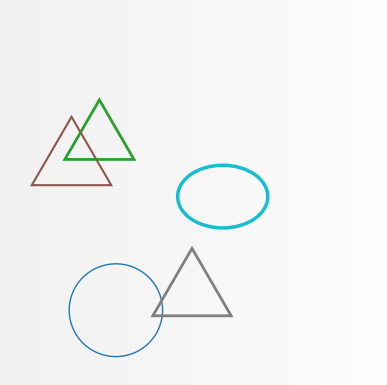[{"shape": "circle", "thickness": 1, "radius": 0.6, "center": [0.299, 0.194]}, {"shape": "triangle", "thickness": 2, "radius": 0.52, "center": [0.257, 0.637]}, {"shape": "triangle", "thickness": 1.5, "radius": 0.59, "center": [0.185, 0.578]}, {"shape": "triangle", "thickness": 2, "radius": 0.58, "center": [0.495, 0.238]}, {"shape": "oval", "thickness": 2.5, "radius": 0.58, "center": [0.575, 0.489]}]